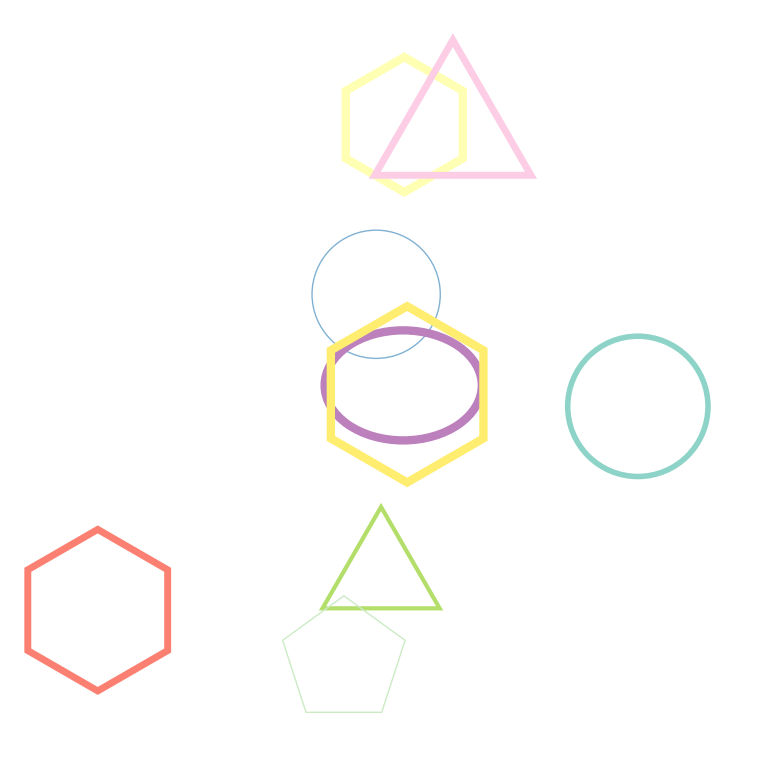[{"shape": "circle", "thickness": 2, "radius": 0.46, "center": [0.828, 0.472]}, {"shape": "hexagon", "thickness": 3, "radius": 0.44, "center": [0.525, 0.838]}, {"shape": "hexagon", "thickness": 2.5, "radius": 0.52, "center": [0.127, 0.208]}, {"shape": "circle", "thickness": 0.5, "radius": 0.42, "center": [0.489, 0.618]}, {"shape": "triangle", "thickness": 1.5, "radius": 0.44, "center": [0.495, 0.254]}, {"shape": "triangle", "thickness": 2.5, "radius": 0.59, "center": [0.588, 0.831]}, {"shape": "oval", "thickness": 3, "radius": 0.51, "center": [0.524, 0.5]}, {"shape": "pentagon", "thickness": 0.5, "radius": 0.42, "center": [0.447, 0.143]}, {"shape": "hexagon", "thickness": 3, "radius": 0.57, "center": [0.529, 0.488]}]